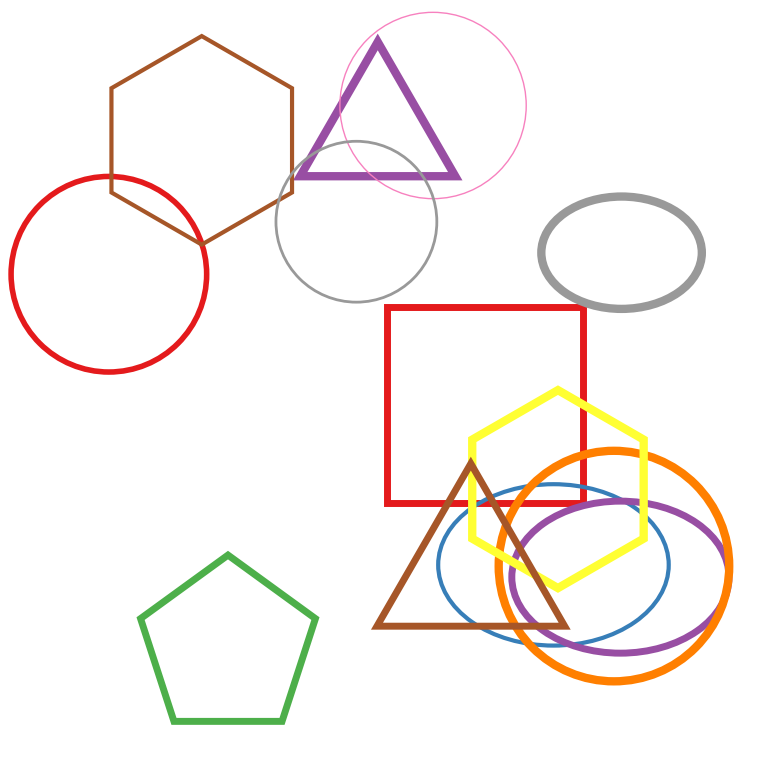[{"shape": "circle", "thickness": 2, "radius": 0.63, "center": [0.141, 0.644]}, {"shape": "square", "thickness": 2.5, "radius": 0.64, "center": [0.63, 0.474]}, {"shape": "oval", "thickness": 1.5, "radius": 0.75, "center": [0.719, 0.266]}, {"shape": "pentagon", "thickness": 2.5, "radius": 0.6, "center": [0.296, 0.16]}, {"shape": "oval", "thickness": 2.5, "radius": 0.71, "center": [0.806, 0.25]}, {"shape": "triangle", "thickness": 3, "radius": 0.58, "center": [0.491, 0.829]}, {"shape": "circle", "thickness": 3, "radius": 0.75, "center": [0.797, 0.265]}, {"shape": "hexagon", "thickness": 3, "radius": 0.64, "center": [0.725, 0.365]}, {"shape": "triangle", "thickness": 2.5, "radius": 0.7, "center": [0.611, 0.257]}, {"shape": "hexagon", "thickness": 1.5, "radius": 0.68, "center": [0.262, 0.818]}, {"shape": "circle", "thickness": 0.5, "radius": 0.6, "center": [0.562, 0.863]}, {"shape": "oval", "thickness": 3, "radius": 0.52, "center": [0.807, 0.672]}, {"shape": "circle", "thickness": 1, "radius": 0.52, "center": [0.463, 0.712]}]